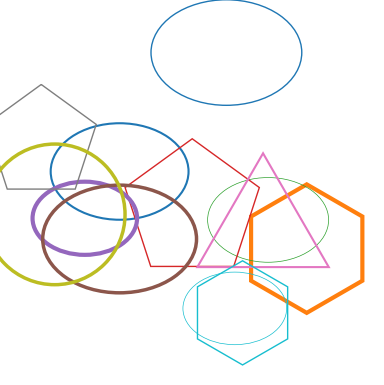[{"shape": "oval", "thickness": 1.5, "radius": 0.9, "center": [0.311, 0.555]}, {"shape": "oval", "thickness": 1, "radius": 0.98, "center": [0.588, 0.864]}, {"shape": "hexagon", "thickness": 3, "radius": 0.83, "center": [0.797, 0.354]}, {"shape": "oval", "thickness": 0.5, "radius": 0.79, "center": [0.696, 0.429]}, {"shape": "pentagon", "thickness": 1, "radius": 0.92, "center": [0.499, 0.456]}, {"shape": "oval", "thickness": 3, "radius": 0.68, "center": [0.22, 0.433]}, {"shape": "oval", "thickness": 2.5, "radius": 1.0, "center": [0.311, 0.379]}, {"shape": "triangle", "thickness": 1.5, "radius": 0.99, "center": [0.683, 0.405]}, {"shape": "pentagon", "thickness": 1, "radius": 0.75, "center": [0.107, 0.63]}, {"shape": "circle", "thickness": 2.5, "radius": 0.91, "center": [0.142, 0.443]}, {"shape": "hexagon", "thickness": 1, "radius": 0.68, "center": [0.63, 0.187]}, {"shape": "oval", "thickness": 0.5, "radius": 0.67, "center": [0.61, 0.199]}]